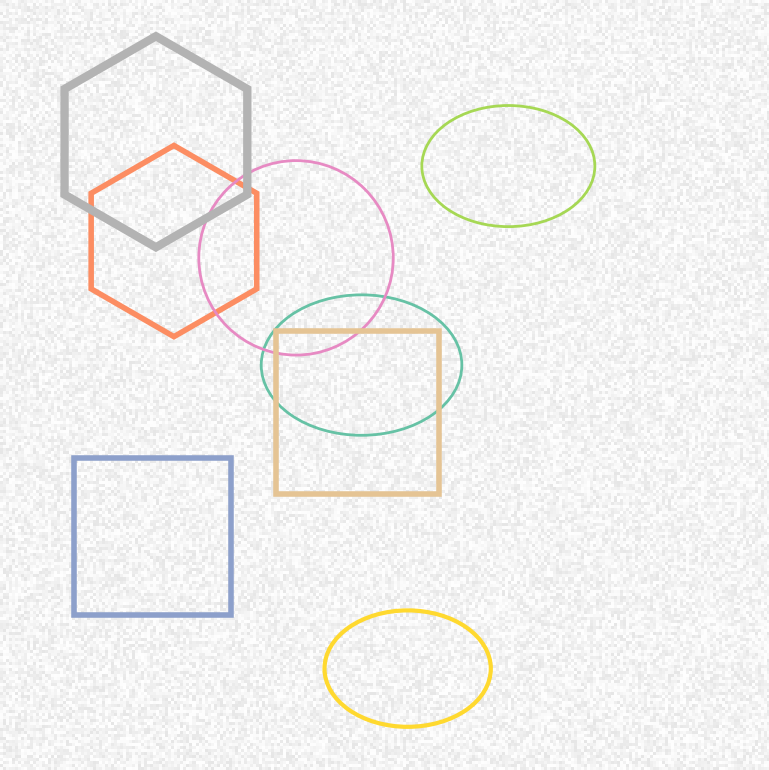[{"shape": "oval", "thickness": 1, "radius": 0.65, "center": [0.47, 0.526]}, {"shape": "hexagon", "thickness": 2, "radius": 0.62, "center": [0.226, 0.687]}, {"shape": "square", "thickness": 2, "radius": 0.51, "center": [0.199, 0.303]}, {"shape": "circle", "thickness": 1, "radius": 0.63, "center": [0.384, 0.665]}, {"shape": "oval", "thickness": 1, "radius": 0.56, "center": [0.66, 0.784]}, {"shape": "oval", "thickness": 1.5, "radius": 0.54, "center": [0.529, 0.132]}, {"shape": "square", "thickness": 2, "radius": 0.53, "center": [0.464, 0.464]}, {"shape": "hexagon", "thickness": 3, "radius": 0.69, "center": [0.203, 0.816]}]